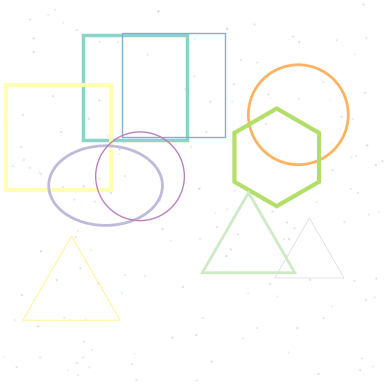[{"shape": "square", "thickness": 2.5, "radius": 0.68, "center": [0.351, 0.773]}, {"shape": "square", "thickness": 3, "radius": 0.68, "center": [0.152, 0.643]}, {"shape": "oval", "thickness": 2, "radius": 0.74, "center": [0.274, 0.518]}, {"shape": "square", "thickness": 1, "radius": 0.67, "center": [0.452, 0.779]}, {"shape": "circle", "thickness": 2, "radius": 0.65, "center": [0.775, 0.702]}, {"shape": "hexagon", "thickness": 3, "radius": 0.63, "center": [0.719, 0.591]}, {"shape": "triangle", "thickness": 0.5, "radius": 0.52, "center": [0.804, 0.33]}, {"shape": "circle", "thickness": 1, "radius": 0.58, "center": [0.364, 0.542]}, {"shape": "triangle", "thickness": 2, "radius": 0.69, "center": [0.646, 0.361]}, {"shape": "triangle", "thickness": 0.5, "radius": 0.73, "center": [0.186, 0.241]}]